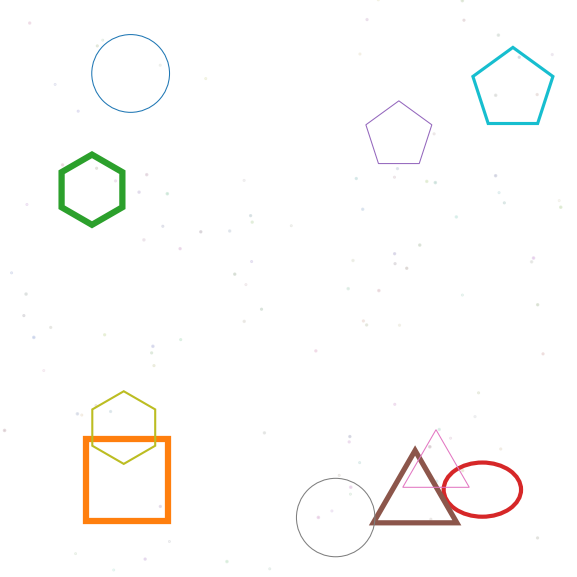[{"shape": "circle", "thickness": 0.5, "radius": 0.34, "center": [0.226, 0.872]}, {"shape": "square", "thickness": 3, "radius": 0.36, "center": [0.22, 0.169]}, {"shape": "hexagon", "thickness": 3, "radius": 0.3, "center": [0.159, 0.671]}, {"shape": "oval", "thickness": 2, "radius": 0.33, "center": [0.835, 0.151]}, {"shape": "pentagon", "thickness": 0.5, "radius": 0.3, "center": [0.691, 0.764]}, {"shape": "triangle", "thickness": 2.5, "radius": 0.42, "center": [0.719, 0.136]}, {"shape": "triangle", "thickness": 0.5, "radius": 0.33, "center": [0.755, 0.189]}, {"shape": "circle", "thickness": 0.5, "radius": 0.34, "center": [0.581, 0.103]}, {"shape": "hexagon", "thickness": 1, "radius": 0.31, "center": [0.214, 0.259]}, {"shape": "pentagon", "thickness": 1.5, "radius": 0.36, "center": [0.888, 0.844]}]